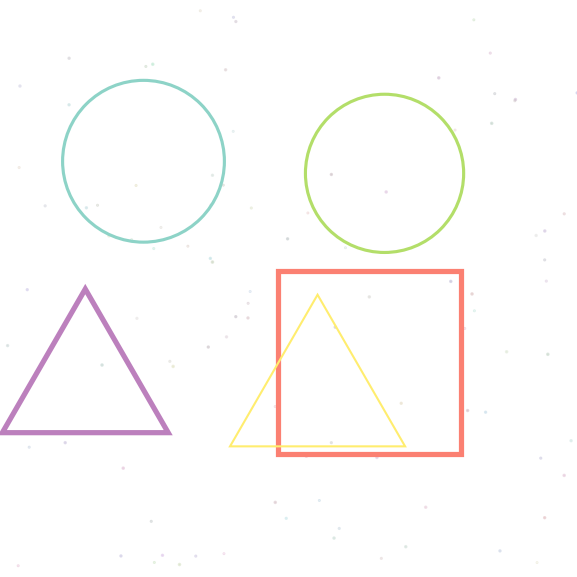[{"shape": "circle", "thickness": 1.5, "radius": 0.7, "center": [0.248, 0.72]}, {"shape": "square", "thickness": 2.5, "radius": 0.79, "center": [0.64, 0.372]}, {"shape": "circle", "thickness": 1.5, "radius": 0.68, "center": [0.666, 0.699]}, {"shape": "triangle", "thickness": 2.5, "radius": 0.83, "center": [0.148, 0.333]}, {"shape": "triangle", "thickness": 1, "radius": 0.88, "center": [0.55, 0.314]}]